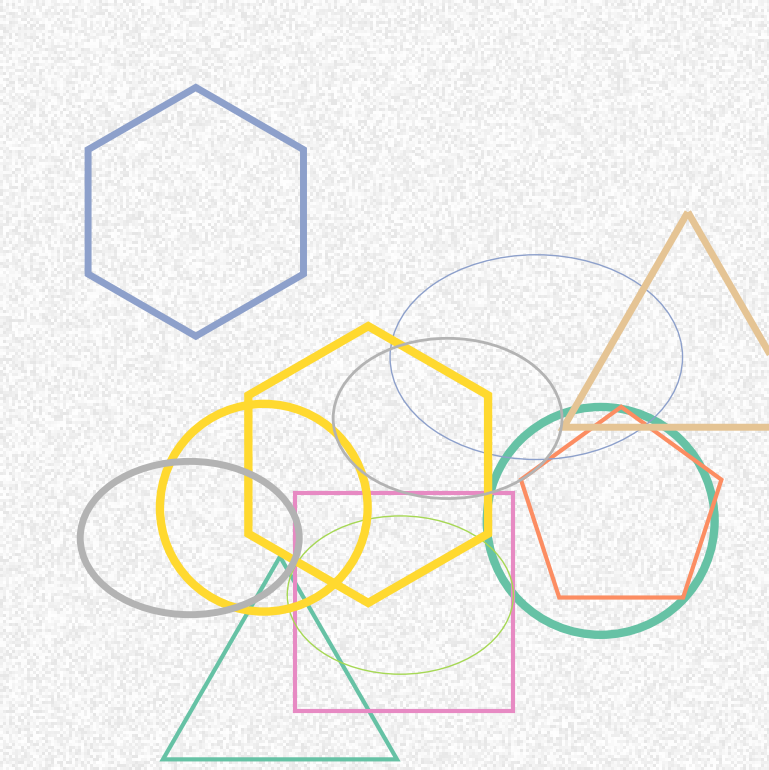[{"shape": "triangle", "thickness": 1.5, "radius": 0.88, "center": [0.364, 0.102]}, {"shape": "circle", "thickness": 3, "radius": 0.74, "center": [0.78, 0.324]}, {"shape": "pentagon", "thickness": 1.5, "radius": 0.68, "center": [0.807, 0.335]}, {"shape": "oval", "thickness": 0.5, "radius": 0.95, "center": [0.697, 0.536]}, {"shape": "hexagon", "thickness": 2.5, "radius": 0.81, "center": [0.254, 0.725]}, {"shape": "square", "thickness": 1.5, "radius": 0.71, "center": [0.525, 0.218]}, {"shape": "oval", "thickness": 0.5, "radius": 0.73, "center": [0.52, 0.227]}, {"shape": "hexagon", "thickness": 3, "radius": 0.9, "center": [0.478, 0.397]}, {"shape": "circle", "thickness": 3, "radius": 0.67, "center": [0.343, 0.341]}, {"shape": "triangle", "thickness": 2.5, "radius": 0.93, "center": [0.893, 0.538]}, {"shape": "oval", "thickness": 2.5, "radius": 0.71, "center": [0.246, 0.301]}, {"shape": "oval", "thickness": 1, "radius": 0.74, "center": [0.581, 0.457]}]